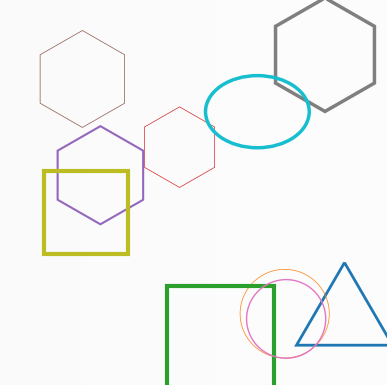[{"shape": "triangle", "thickness": 2, "radius": 0.72, "center": [0.889, 0.175]}, {"shape": "circle", "thickness": 0.5, "radius": 0.58, "center": [0.735, 0.185]}, {"shape": "square", "thickness": 3, "radius": 0.69, "center": [0.569, 0.118]}, {"shape": "hexagon", "thickness": 0.5, "radius": 0.52, "center": [0.463, 0.618]}, {"shape": "hexagon", "thickness": 1.5, "radius": 0.64, "center": [0.259, 0.545]}, {"shape": "hexagon", "thickness": 0.5, "radius": 0.63, "center": [0.213, 0.795]}, {"shape": "circle", "thickness": 1, "radius": 0.51, "center": [0.738, 0.172]}, {"shape": "hexagon", "thickness": 2.5, "radius": 0.74, "center": [0.839, 0.858]}, {"shape": "square", "thickness": 3, "radius": 0.54, "center": [0.222, 0.447]}, {"shape": "oval", "thickness": 2.5, "radius": 0.67, "center": [0.664, 0.71]}]